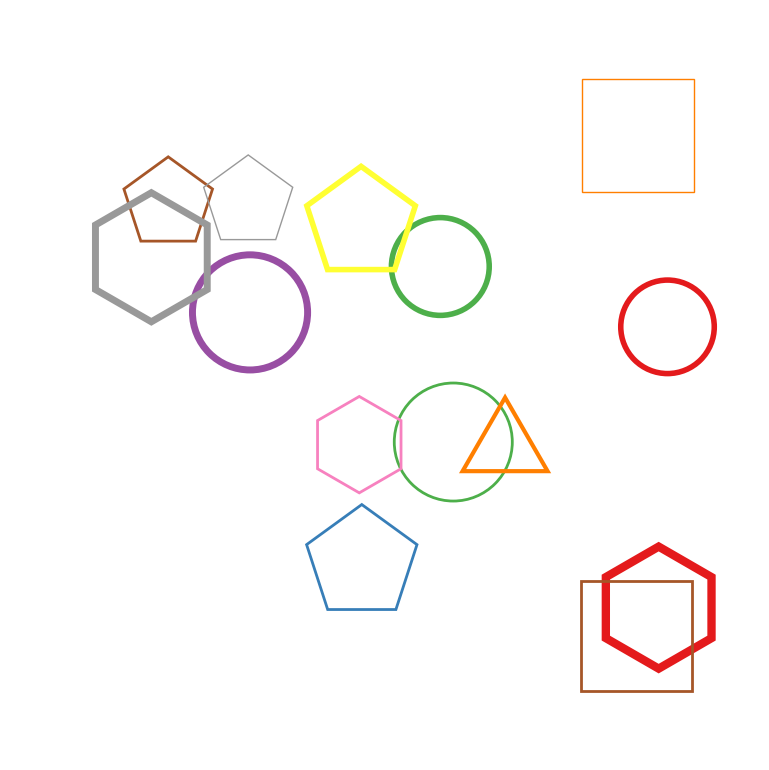[{"shape": "hexagon", "thickness": 3, "radius": 0.4, "center": [0.855, 0.211]}, {"shape": "circle", "thickness": 2, "radius": 0.3, "center": [0.867, 0.576]}, {"shape": "pentagon", "thickness": 1, "radius": 0.38, "center": [0.47, 0.269]}, {"shape": "circle", "thickness": 2, "radius": 0.32, "center": [0.572, 0.654]}, {"shape": "circle", "thickness": 1, "radius": 0.38, "center": [0.589, 0.426]}, {"shape": "circle", "thickness": 2.5, "radius": 0.37, "center": [0.325, 0.594]}, {"shape": "triangle", "thickness": 1.5, "radius": 0.32, "center": [0.656, 0.42]}, {"shape": "square", "thickness": 0.5, "radius": 0.37, "center": [0.828, 0.824]}, {"shape": "pentagon", "thickness": 2, "radius": 0.37, "center": [0.469, 0.71]}, {"shape": "square", "thickness": 1, "radius": 0.36, "center": [0.827, 0.174]}, {"shape": "pentagon", "thickness": 1, "radius": 0.3, "center": [0.218, 0.736]}, {"shape": "hexagon", "thickness": 1, "radius": 0.31, "center": [0.467, 0.423]}, {"shape": "hexagon", "thickness": 2.5, "radius": 0.42, "center": [0.197, 0.666]}, {"shape": "pentagon", "thickness": 0.5, "radius": 0.3, "center": [0.322, 0.738]}]